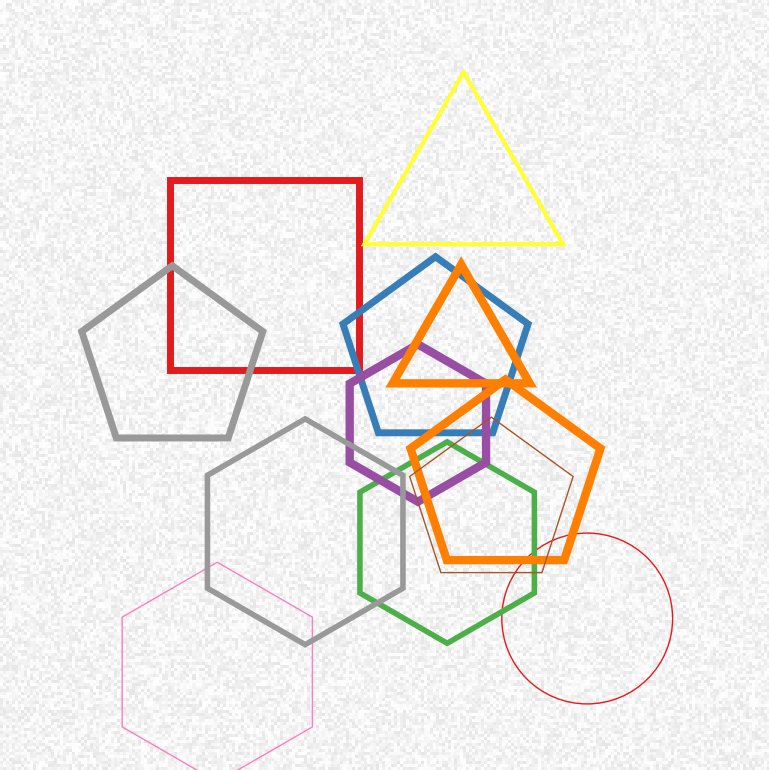[{"shape": "circle", "thickness": 0.5, "radius": 0.55, "center": [0.763, 0.197]}, {"shape": "square", "thickness": 2.5, "radius": 0.62, "center": [0.344, 0.642]}, {"shape": "pentagon", "thickness": 2.5, "radius": 0.63, "center": [0.566, 0.54]}, {"shape": "hexagon", "thickness": 2, "radius": 0.65, "center": [0.581, 0.295]}, {"shape": "hexagon", "thickness": 3, "radius": 0.51, "center": [0.543, 0.451]}, {"shape": "pentagon", "thickness": 3, "radius": 0.65, "center": [0.656, 0.377]}, {"shape": "triangle", "thickness": 3, "radius": 0.51, "center": [0.599, 0.554]}, {"shape": "triangle", "thickness": 1.5, "radius": 0.74, "center": [0.602, 0.757]}, {"shape": "pentagon", "thickness": 0.5, "radius": 0.56, "center": [0.638, 0.347]}, {"shape": "hexagon", "thickness": 0.5, "radius": 0.71, "center": [0.282, 0.127]}, {"shape": "hexagon", "thickness": 2, "radius": 0.73, "center": [0.396, 0.309]}, {"shape": "pentagon", "thickness": 2.5, "radius": 0.62, "center": [0.224, 0.531]}]